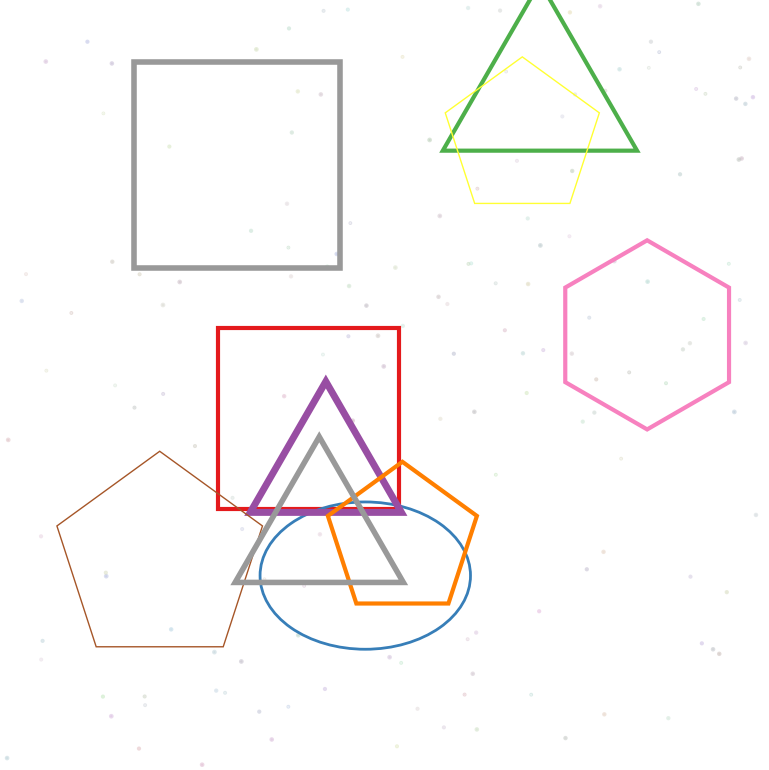[{"shape": "square", "thickness": 1.5, "radius": 0.59, "center": [0.401, 0.456]}, {"shape": "oval", "thickness": 1, "radius": 0.68, "center": [0.474, 0.252]}, {"shape": "triangle", "thickness": 1.5, "radius": 0.73, "center": [0.701, 0.877]}, {"shape": "triangle", "thickness": 2.5, "radius": 0.57, "center": [0.423, 0.391]}, {"shape": "pentagon", "thickness": 1.5, "radius": 0.51, "center": [0.523, 0.299]}, {"shape": "pentagon", "thickness": 0.5, "radius": 0.53, "center": [0.678, 0.821]}, {"shape": "pentagon", "thickness": 0.5, "radius": 0.7, "center": [0.207, 0.274]}, {"shape": "hexagon", "thickness": 1.5, "radius": 0.61, "center": [0.84, 0.565]}, {"shape": "triangle", "thickness": 2, "radius": 0.63, "center": [0.415, 0.307]}, {"shape": "square", "thickness": 2, "radius": 0.67, "center": [0.308, 0.785]}]